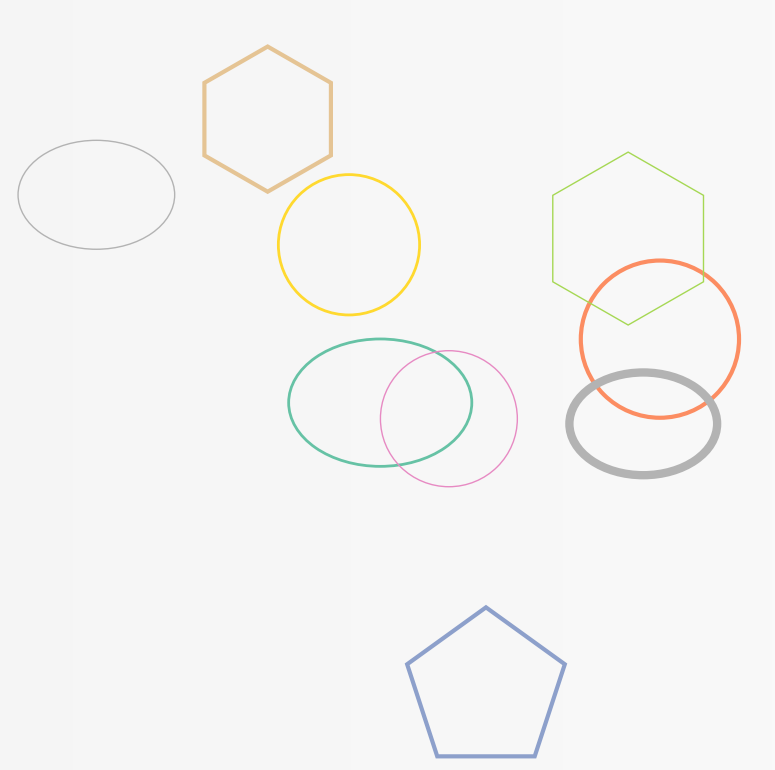[{"shape": "oval", "thickness": 1, "radius": 0.59, "center": [0.491, 0.477]}, {"shape": "circle", "thickness": 1.5, "radius": 0.51, "center": [0.852, 0.56]}, {"shape": "pentagon", "thickness": 1.5, "radius": 0.53, "center": [0.627, 0.104]}, {"shape": "circle", "thickness": 0.5, "radius": 0.44, "center": [0.579, 0.456]}, {"shape": "hexagon", "thickness": 0.5, "radius": 0.56, "center": [0.811, 0.69]}, {"shape": "circle", "thickness": 1, "radius": 0.46, "center": [0.45, 0.682]}, {"shape": "hexagon", "thickness": 1.5, "radius": 0.47, "center": [0.345, 0.845]}, {"shape": "oval", "thickness": 3, "radius": 0.48, "center": [0.83, 0.45]}, {"shape": "oval", "thickness": 0.5, "radius": 0.51, "center": [0.124, 0.747]}]